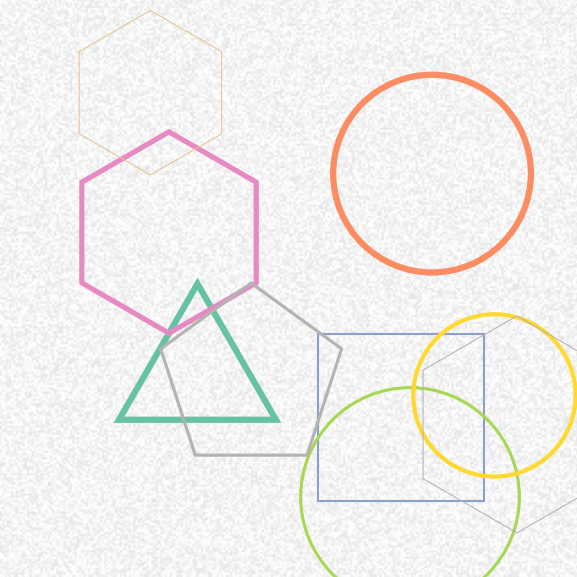[{"shape": "triangle", "thickness": 3, "radius": 0.78, "center": [0.342, 0.351]}, {"shape": "circle", "thickness": 3, "radius": 0.86, "center": [0.748, 0.699]}, {"shape": "square", "thickness": 1, "radius": 0.72, "center": [0.695, 0.276]}, {"shape": "hexagon", "thickness": 2.5, "radius": 0.87, "center": [0.293, 0.596]}, {"shape": "circle", "thickness": 1.5, "radius": 0.95, "center": [0.71, 0.139]}, {"shape": "circle", "thickness": 2, "radius": 0.7, "center": [0.856, 0.314]}, {"shape": "hexagon", "thickness": 0.5, "radius": 0.71, "center": [0.26, 0.839]}, {"shape": "pentagon", "thickness": 1.5, "radius": 0.82, "center": [0.435, 0.344]}, {"shape": "hexagon", "thickness": 0.5, "radius": 0.94, "center": [0.895, 0.264]}]